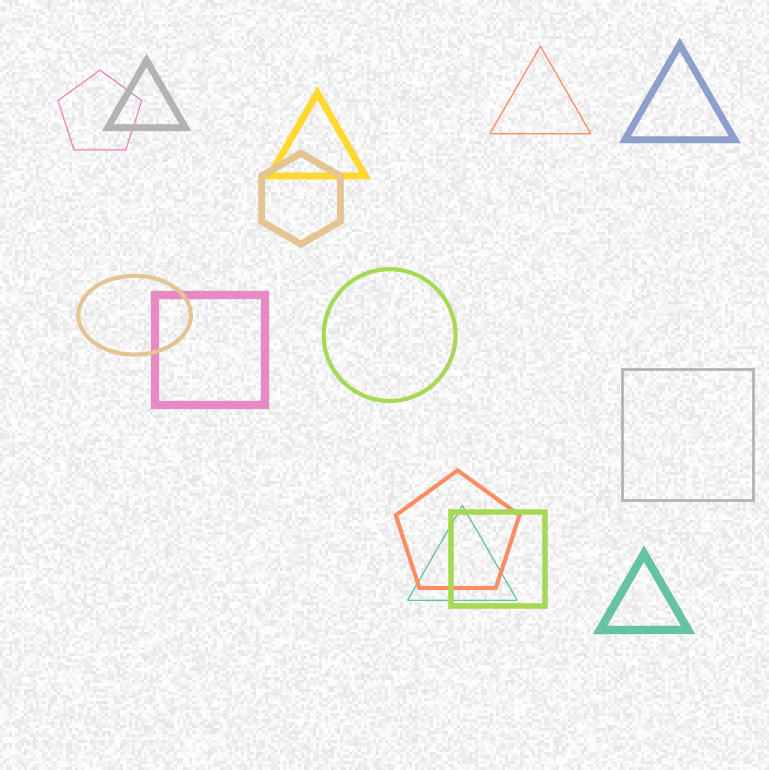[{"shape": "triangle", "thickness": 3, "radius": 0.33, "center": [0.836, 0.215]}, {"shape": "triangle", "thickness": 0.5, "radius": 0.41, "center": [0.6, 0.261]}, {"shape": "pentagon", "thickness": 1.5, "radius": 0.42, "center": [0.594, 0.305]}, {"shape": "triangle", "thickness": 0.5, "radius": 0.38, "center": [0.702, 0.864]}, {"shape": "triangle", "thickness": 2.5, "radius": 0.41, "center": [0.883, 0.86]}, {"shape": "square", "thickness": 3, "radius": 0.36, "center": [0.273, 0.545]}, {"shape": "pentagon", "thickness": 0.5, "radius": 0.29, "center": [0.13, 0.852]}, {"shape": "circle", "thickness": 1.5, "radius": 0.43, "center": [0.506, 0.565]}, {"shape": "square", "thickness": 2, "radius": 0.31, "center": [0.647, 0.274]}, {"shape": "triangle", "thickness": 2.5, "radius": 0.36, "center": [0.412, 0.807]}, {"shape": "hexagon", "thickness": 2.5, "radius": 0.3, "center": [0.391, 0.742]}, {"shape": "oval", "thickness": 1.5, "radius": 0.37, "center": [0.175, 0.591]}, {"shape": "square", "thickness": 1, "radius": 0.43, "center": [0.893, 0.436]}, {"shape": "triangle", "thickness": 2.5, "radius": 0.29, "center": [0.19, 0.863]}]